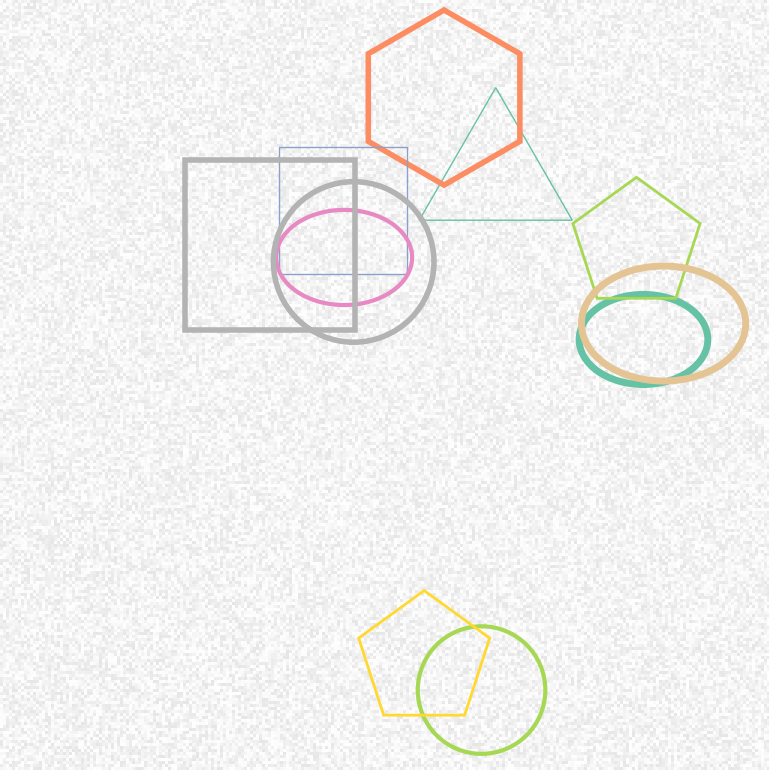[{"shape": "triangle", "thickness": 0.5, "radius": 0.57, "center": [0.644, 0.771]}, {"shape": "oval", "thickness": 2.5, "radius": 0.42, "center": [0.836, 0.559]}, {"shape": "hexagon", "thickness": 2, "radius": 0.57, "center": [0.577, 0.873]}, {"shape": "square", "thickness": 0.5, "radius": 0.41, "center": [0.445, 0.727]}, {"shape": "oval", "thickness": 1.5, "radius": 0.44, "center": [0.447, 0.666]}, {"shape": "pentagon", "thickness": 1, "radius": 0.43, "center": [0.827, 0.683]}, {"shape": "circle", "thickness": 1.5, "radius": 0.41, "center": [0.625, 0.104]}, {"shape": "pentagon", "thickness": 1, "radius": 0.45, "center": [0.551, 0.144]}, {"shape": "oval", "thickness": 2.5, "radius": 0.53, "center": [0.862, 0.58]}, {"shape": "square", "thickness": 2, "radius": 0.55, "center": [0.35, 0.682]}, {"shape": "circle", "thickness": 2, "radius": 0.52, "center": [0.459, 0.66]}]